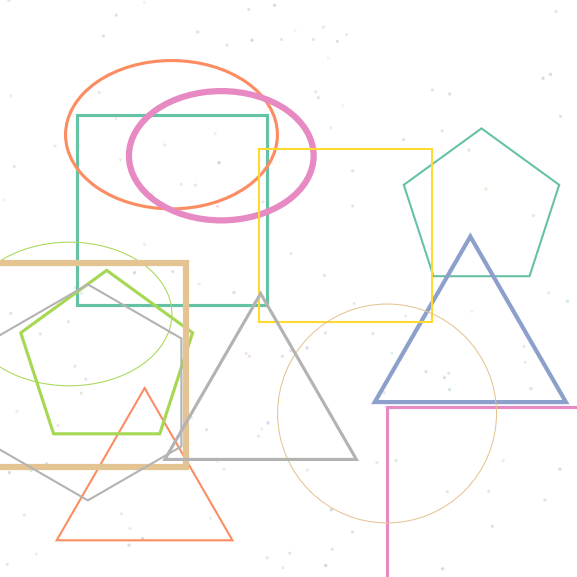[{"shape": "pentagon", "thickness": 1, "radius": 0.71, "center": [0.834, 0.635]}, {"shape": "square", "thickness": 1.5, "radius": 0.82, "center": [0.298, 0.636]}, {"shape": "triangle", "thickness": 1, "radius": 0.88, "center": [0.25, 0.151]}, {"shape": "oval", "thickness": 1.5, "radius": 0.92, "center": [0.297, 0.766]}, {"shape": "triangle", "thickness": 2, "radius": 0.96, "center": [0.814, 0.398]}, {"shape": "square", "thickness": 1.5, "radius": 0.85, "center": [0.84, 0.125]}, {"shape": "oval", "thickness": 3, "radius": 0.8, "center": [0.383, 0.729]}, {"shape": "pentagon", "thickness": 1.5, "radius": 0.78, "center": [0.185, 0.375]}, {"shape": "oval", "thickness": 0.5, "radius": 0.89, "center": [0.12, 0.455]}, {"shape": "square", "thickness": 1, "radius": 0.75, "center": [0.599, 0.591]}, {"shape": "circle", "thickness": 0.5, "radius": 0.95, "center": [0.67, 0.283]}, {"shape": "square", "thickness": 3, "radius": 0.89, "center": [0.145, 0.367]}, {"shape": "triangle", "thickness": 1.5, "radius": 0.96, "center": [0.451, 0.299]}, {"shape": "hexagon", "thickness": 1, "radius": 0.93, "center": [0.152, 0.32]}]